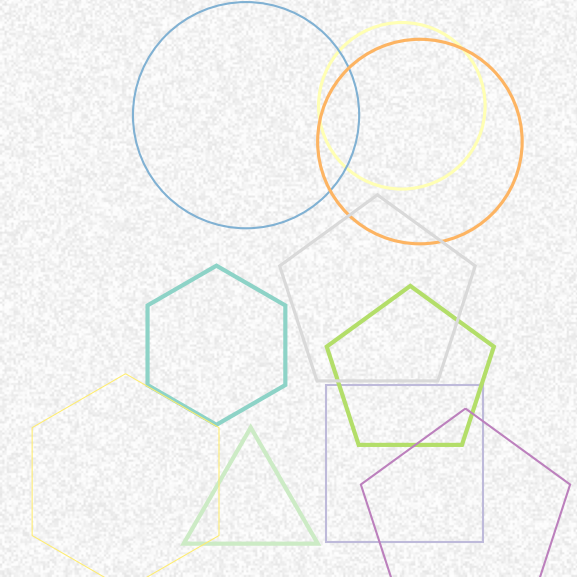[{"shape": "hexagon", "thickness": 2, "radius": 0.69, "center": [0.375, 0.401]}, {"shape": "circle", "thickness": 1.5, "radius": 0.72, "center": [0.696, 0.816]}, {"shape": "square", "thickness": 1, "radius": 0.68, "center": [0.701, 0.196]}, {"shape": "circle", "thickness": 1, "radius": 0.98, "center": [0.426, 0.8]}, {"shape": "circle", "thickness": 1.5, "radius": 0.89, "center": [0.727, 0.754]}, {"shape": "pentagon", "thickness": 2, "radius": 0.76, "center": [0.71, 0.352]}, {"shape": "pentagon", "thickness": 1.5, "radius": 0.89, "center": [0.654, 0.484]}, {"shape": "pentagon", "thickness": 1, "radius": 0.95, "center": [0.806, 0.101]}, {"shape": "triangle", "thickness": 2, "radius": 0.67, "center": [0.434, 0.125]}, {"shape": "hexagon", "thickness": 0.5, "radius": 0.93, "center": [0.217, 0.165]}]